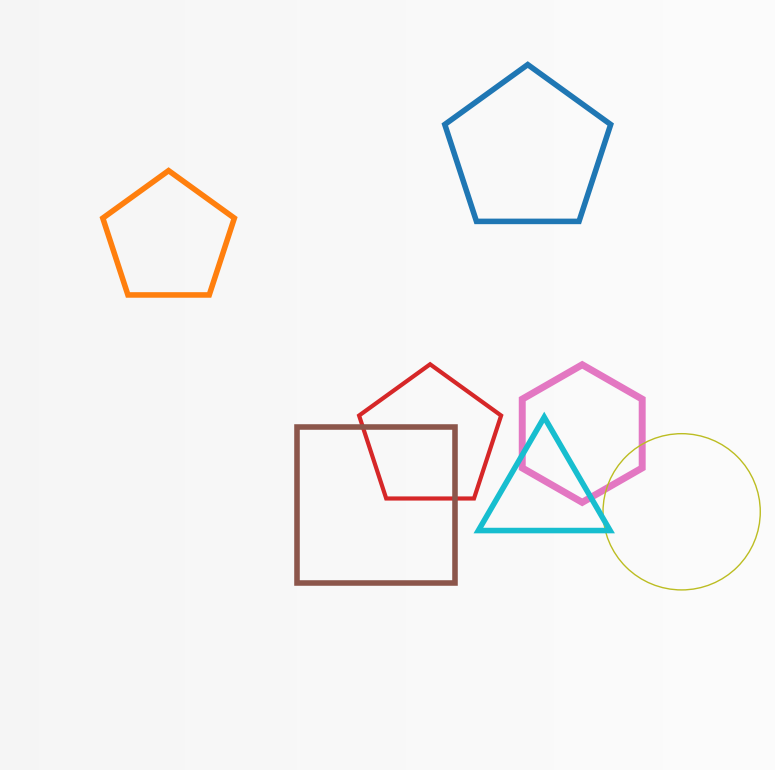[{"shape": "pentagon", "thickness": 2, "radius": 0.56, "center": [0.681, 0.804]}, {"shape": "pentagon", "thickness": 2, "radius": 0.45, "center": [0.218, 0.689]}, {"shape": "pentagon", "thickness": 1.5, "radius": 0.48, "center": [0.555, 0.431]}, {"shape": "square", "thickness": 2, "radius": 0.51, "center": [0.485, 0.344]}, {"shape": "hexagon", "thickness": 2.5, "radius": 0.45, "center": [0.751, 0.437]}, {"shape": "circle", "thickness": 0.5, "radius": 0.51, "center": [0.88, 0.335]}, {"shape": "triangle", "thickness": 2, "radius": 0.49, "center": [0.702, 0.36]}]